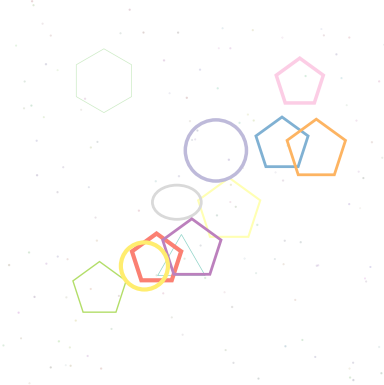[{"shape": "triangle", "thickness": 0.5, "radius": 0.36, "center": [0.471, 0.32]}, {"shape": "pentagon", "thickness": 1.5, "radius": 0.42, "center": [0.595, 0.453]}, {"shape": "circle", "thickness": 2.5, "radius": 0.4, "center": [0.561, 0.609]}, {"shape": "pentagon", "thickness": 3, "radius": 0.34, "center": [0.407, 0.326]}, {"shape": "pentagon", "thickness": 2, "radius": 0.36, "center": [0.732, 0.625]}, {"shape": "pentagon", "thickness": 2, "radius": 0.4, "center": [0.822, 0.611]}, {"shape": "pentagon", "thickness": 1, "radius": 0.36, "center": [0.258, 0.248]}, {"shape": "pentagon", "thickness": 2.5, "radius": 0.32, "center": [0.779, 0.785]}, {"shape": "oval", "thickness": 2, "radius": 0.32, "center": [0.459, 0.475]}, {"shape": "pentagon", "thickness": 2, "radius": 0.4, "center": [0.498, 0.352]}, {"shape": "hexagon", "thickness": 0.5, "radius": 0.41, "center": [0.27, 0.79]}, {"shape": "circle", "thickness": 3, "radius": 0.31, "center": [0.375, 0.309]}]